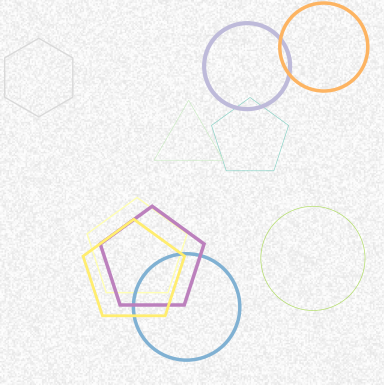[{"shape": "pentagon", "thickness": 0.5, "radius": 0.53, "center": [0.649, 0.642]}, {"shape": "pentagon", "thickness": 1, "radius": 0.68, "center": [0.356, 0.35]}, {"shape": "circle", "thickness": 3, "radius": 0.56, "center": [0.642, 0.828]}, {"shape": "circle", "thickness": 2.5, "radius": 0.69, "center": [0.485, 0.203]}, {"shape": "circle", "thickness": 2.5, "radius": 0.57, "center": [0.841, 0.878]}, {"shape": "circle", "thickness": 0.5, "radius": 0.68, "center": [0.813, 0.329]}, {"shape": "hexagon", "thickness": 1, "radius": 0.51, "center": [0.101, 0.799]}, {"shape": "pentagon", "thickness": 2.5, "radius": 0.71, "center": [0.395, 0.323]}, {"shape": "triangle", "thickness": 0.5, "radius": 0.52, "center": [0.49, 0.636]}, {"shape": "pentagon", "thickness": 2, "radius": 0.69, "center": [0.348, 0.292]}]